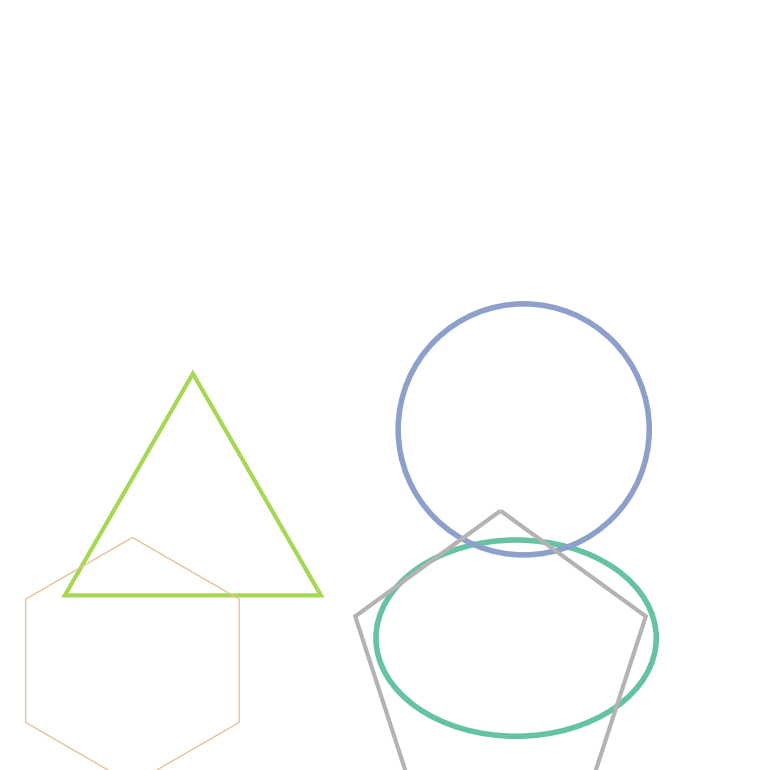[{"shape": "oval", "thickness": 2, "radius": 0.91, "center": [0.67, 0.171]}, {"shape": "circle", "thickness": 2, "radius": 0.82, "center": [0.68, 0.442]}, {"shape": "triangle", "thickness": 1.5, "radius": 0.96, "center": [0.25, 0.323]}, {"shape": "hexagon", "thickness": 0.5, "radius": 0.8, "center": [0.172, 0.142]}, {"shape": "pentagon", "thickness": 1.5, "radius": 0.99, "center": [0.65, 0.138]}]